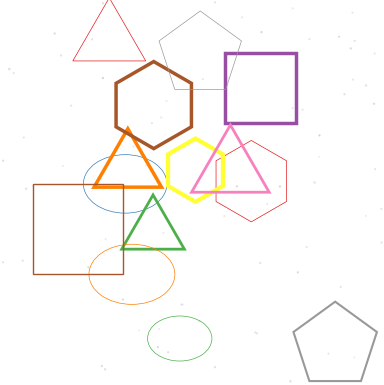[{"shape": "hexagon", "thickness": 0.5, "radius": 0.53, "center": [0.653, 0.53]}, {"shape": "triangle", "thickness": 0.5, "radius": 0.55, "center": [0.284, 0.896]}, {"shape": "oval", "thickness": 0.5, "radius": 0.54, "center": [0.325, 0.522]}, {"shape": "oval", "thickness": 0.5, "radius": 0.42, "center": [0.467, 0.121]}, {"shape": "triangle", "thickness": 2, "radius": 0.47, "center": [0.398, 0.4]}, {"shape": "square", "thickness": 2.5, "radius": 0.46, "center": [0.676, 0.772]}, {"shape": "oval", "thickness": 0.5, "radius": 0.56, "center": [0.343, 0.288]}, {"shape": "triangle", "thickness": 2.5, "radius": 0.51, "center": [0.332, 0.564]}, {"shape": "hexagon", "thickness": 3, "radius": 0.41, "center": [0.508, 0.558]}, {"shape": "hexagon", "thickness": 2.5, "radius": 0.57, "center": [0.399, 0.727]}, {"shape": "square", "thickness": 1, "radius": 0.59, "center": [0.202, 0.406]}, {"shape": "triangle", "thickness": 2, "radius": 0.58, "center": [0.598, 0.559]}, {"shape": "pentagon", "thickness": 1.5, "radius": 0.57, "center": [0.871, 0.102]}, {"shape": "pentagon", "thickness": 0.5, "radius": 0.56, "center": [0.52, 0.859]}]